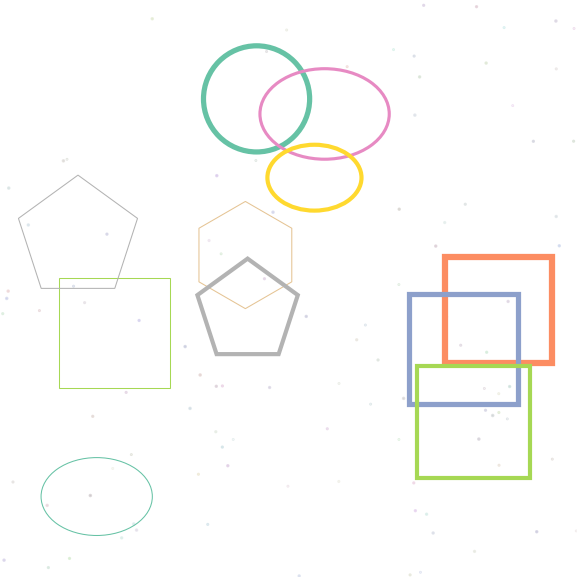[{"shape": "circle", "thickness": 2.5, "radius": 0.46, "center": [0.444, 0.828]}, {"shape": "oval", "thickness": 0.5, "radius": 0.48, "center": [0.167, 0.139]}, {"shape": "square", "thickness": 3, "radius": 0.46, "center": [0.863, 0.462]}, {"shape": "square", "thickness": 2.5, "radius": 0.47, "center": [0.803, 0.395]}, {"shape": "oval", "thickness": 1.5, "radius": 0.56, "center": [0.562, 0.802]}, {"shape": "square", "thickness": 0.5, "radius": 0.48, "center": [0.199, 0.423]}, {"shape": "square", "thickness": 2, "radius": 0.49, "center": [0.82, 0.268]}, {"shape": "oval", "thickness": 2, "radius": 0.41, "center": [0.544, 0.691]}, {"shape": "hexagon", "thickness": 0.5, "radius": 0.46, "center": [0.425, 0.558]}, {"shape": "pentagon", "thickness": 0.5, "radius": 0.54, "center": [0.135, 0.587]}, {"shape": "pentagon", "thickness": 2, "radius": 0.46, "center": [0.429, 0.46]}]